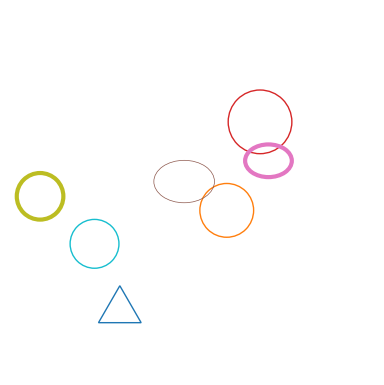[{"shape": "triangle", "thickness": 1, "radius": 0.32, "center": [0.311, 0.194]}, {"shape": "circle", "thickness": 1, "radius": 0.35, "center": [0.589, 0.454]}, {"shape": "circle", "thickness": 1, "radius": 0.41, "center": [0.675, 0.684]}, {"shape": "oval", "thickness": 0.5, "radius": 0.39, "center": [0.478, 0.528]}, {"shape": "oval", "thickness": 3, "radius": 0.3, "center": [0.697, 0.582]}, {"shape": "circle", "thickness": 3, "radius": 0.3, "center": [0.104, 0.49]}, {"shape": "circle", "thickness": 1, "radius": 0.32, "center": [0.246, 0.367]}]